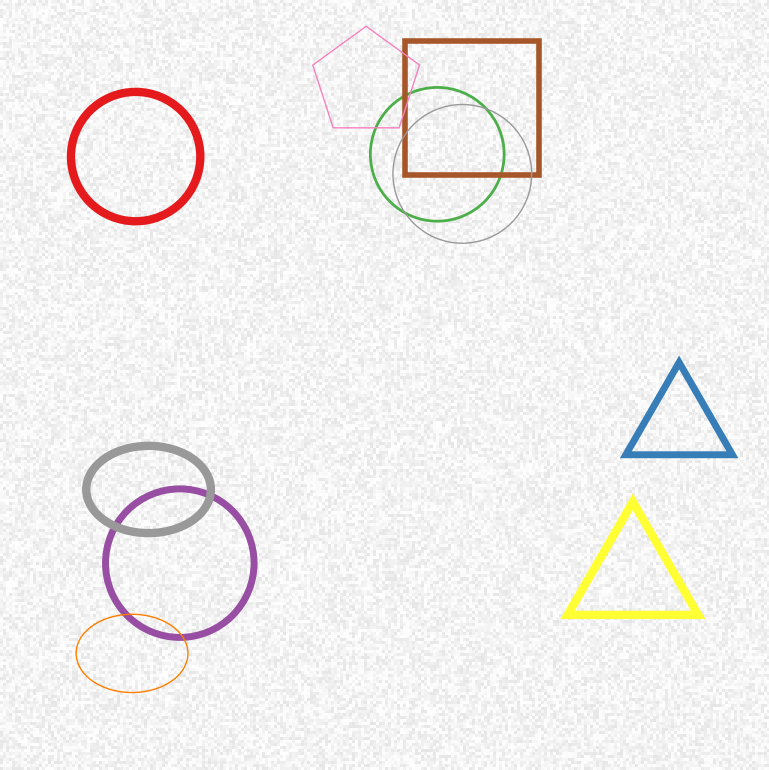[{"shape": "circle", "thickness": 3, "radius": 0.42, "center": [0.176, 0.797]}, {"shape": "triangle", "thickness": 2.5, "radius": 0.4, "center": [0.882, 0.449]}, {"shape": "circle", "thickness": 1, "radius": 0.43, "center": [0.568, 0.8]}, {"shape": "circle", "thickness": 2.5, "radius": 0.48, "center": [0.234, 0.269]}, {"shape": "oval", "thickness": 0.5, "radius": 0.36, "center": [0.171, 0.151]}, {"shape": "triangle", "thickness": 3, "radius": 0.49, "center": [0.822, 0.25]}, {"shape": "square", "thickness": 2, "radius": 0.44, "center": [0.613, 0.86]}, {"shape": "pentagon", "thickness": 0.5, "radius": 0.36, "center": [0.476, 0.893]}, {"shape": "circle", "thickness": 0.5, "radius": 0.45, "center": [0.6, 0.774]}, {"shape": "oval", "thickness": 3, "radius": 0.4, "center": [0.193, 0.364]}]